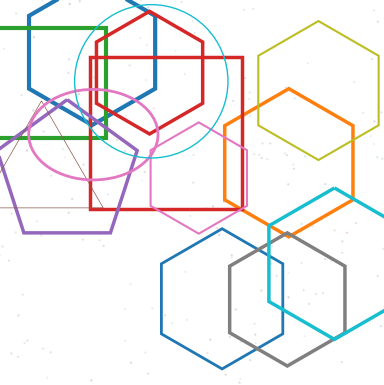[{"shape": "hexagon", "thickness": 2, "radius": 0.91, "center": [0.577, 0.224]}, {"shape": "hexagon", "thickness": 3, "radius": 0.95, "center": [0.239, 0.864]}, {"shape": "hexagon", "thickness": 2.5, "radius": 0.96, "center": [0.75, 0.577]}, {"shape": "square", "thickness": 3, "radius": 0.71, "center": [0.133, 0.785]}, {"shape": "hexagon", "thickness": 2.5, "radius": 0.8, "center": [0.388, 0.811]}, {"shape": "square", "thickness": 2.5, "radius": 0.99, "center": [0.431, 0.654]}, {"shape": "pentagon", "thickness": 2.5, "radius": 0.96, "center": [0.174, 0.55]}, {"shape": "triangle", "thickness": 0.5, "radius": 0.93, "center": [0.108, 0.553]}, {"shape": "hexagon", "thickness": 1.5, "radius": 0.72, "center": [0.516, 0.538]}, {"shape": "oval", "thickness": 2, "radius": 0.84, "center": [0.242, 0.65]}, {"shape": "hexagon", "thickness": 2.5, "radius": 0.86, "center": [0.746, 0.222]}, {"shape": "hexagon", "thickness": 1.5, "radius": 0.9, "center": [0.827, 0.765]}, {"shape": "circle", "thickness": 1, "radius": 1.0, "center": [0.393, 0.789]}, {"shape": "hexagon", "thickness": 2.5, "radius": 0.98, "center": [0.869, 0.315]}]